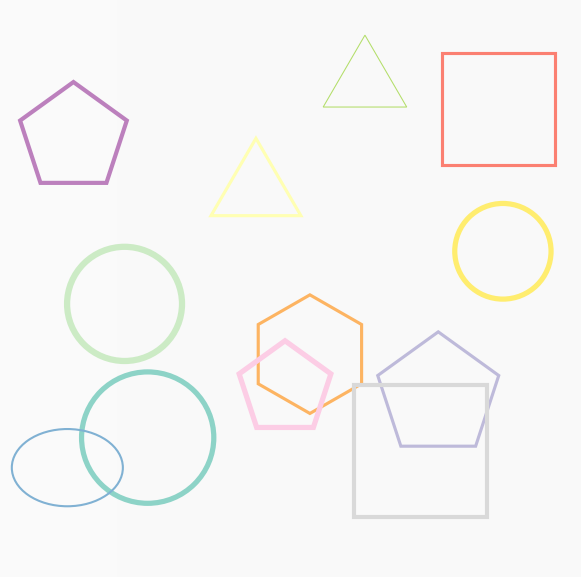[{"shape": "circle", "thickness": 2.5, "radius": 0.57, "center": [0.254, 0.241]}, {"shape": "triangle", "thickness": 1.5, "radius": 0.45, "center": [0.44, 0.67]}, {"shape": "pentagon", "thickness": 1.5, "radius": 0.55, "center": [0.754, 0.315]}, {"shape": "square", "thickness": 1.5, "radius": 0.48, "center": [0.858, 0.81]}, {"shape": "oval", "thickness": 1, "radius": 0.48, "center": [0.116, 0.189]}, {"shape": "hexagon", "thickness": 1.5, "radius": 0.51, "center": [0.533, 0.386]}, {"shape": "triangle", "thickness": 0.5, "radius": 0.41, "center": [0.628, 0.855]}, {"shape": "pentagon", "thickness": 2.5, "radius": 0.41, "center": [0.49, 0.326]}, {"shape": "square", "thickness": 2, "radius": 0.57, "center": [0.723, 0.219]}, {"shape": "pentagon", "thickness": 2, "radius": 0.48, "center": [0.126, 0.761]}, {"shape": "circle", "thickness": 3, "radius": 0.49, "center": [0.214, 0.473]}, {"shape": "circle", "thickness": 2.5, "radius": 0.41, "center": [0.865, 0.564]}]